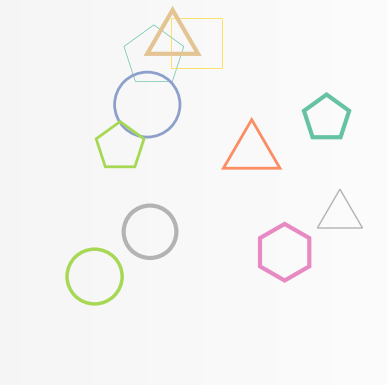[{"shape": "pentagon", "thickness": 3, "radius": 0.31, "center": [0.843, 0.693]}, {"shape": "pentagon", "thickness": 0.5, "radius": 0.41, "center": [0.397, 0.854]}, {"shape": "triangle", "thickness": 2, "radius": 0.42, "center": [0.65, 0.605]}, {"shape": "circle", "thickness": 2, "radius": 0.42, "center": [0.38, 0.728]}, {"shape": "hexagon", "thickness": 3, "radius": 0.37, "center": [0.735, 0.345]}, {"shape": "pentagon", "thickness": 2, "radius": 0.32, "center": [0.31, 0.619]}, {"shape": "circle", "thickness": 2.5, "radius": 0.36, "center": [0.244, 0.282]}, {"shape": "square", "thickness": 0.5, "radius": 0.32, "center": [0.507, 0.888]}, {"shape": "triangle", "thickness": 3, "radius": 0.38, "center": [0.445, 0.898]}, {"shape": "triangle", "thickness": 1, "radius": 0.34, "center": [0.877, 0.441]}, {"shape": "circle", "thickness": 3, "radius": 0.34, "center": [0.387, 0.398]}]